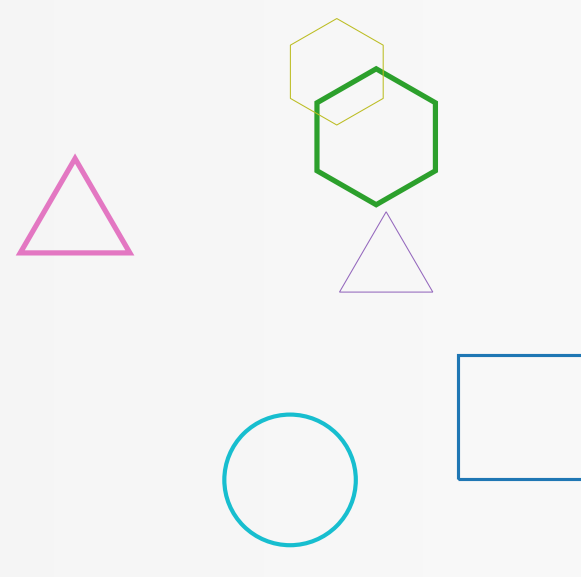[{"shape": "square", "thickness": 1.5, "radius": 0.54, "center": [0.896, 0.277]}, {"shape": "hexagon", "thickness": 2.5, "radius": 0.59, "center": [0.647, 0.762]}, {"shape": "triangle", "thickness": 0.5, "radius": 0.46, "center": [0.664, 0.54]}, {"shape": "triangle", "thickness": 2.5, "radius": 0.54, "center": [0.129, 0.616]}, {"shape": "hexagon", "thickness": 0.5, "radius": 0.46, "center": [0.579, 0.875]}, {"shape": "circle", "thickness": 2, "radius": 0.57, "center": [0.499, 0.168]}]